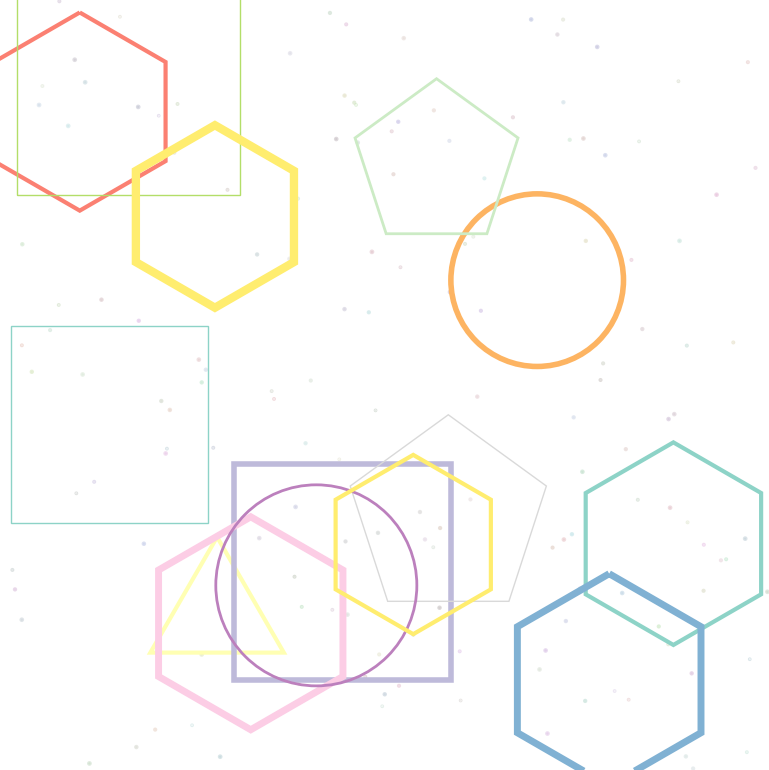[{"shape": "square", "thickness": 0.5, "radius": 0.64, "center": [0.142, 0.449]}, {"shape": "hexagon", "thickness": 1.5, "radius": 0.66, "center": [0.875, 0.294]}, {"shape": "triangle", "thickness": 1.5, "radius": 0.5, "center": [0.282, 0.202]}, {"shape": "square", "thickness": 2, "radius": 0.7, "center": [0.445, 0.257]}, {"shape": "hexagon", "thickness": 1.5, "radius": 0.64, "center": [0.104, 0.855]}, {"shape": "hexagon", "thickness": 2.5, "radius": 0.69, "center": [0.791, 0.117]}, {"shape": "circle", "thickness": 2, "radius": 0.56, "center": [0.698, 0.636]}, {"shape": "square", "thickness": 0.5, "radius": 0.72, "center": [0.167, 0.891]}, {"shape": "hexagon", "thickness": 2.5, "radius": 0.69, "center": [0.326, 0.191]}, {"shape": "pentagon", "thickness": 0.5, "radius": 0.67, "center": [0.582, 0.327]}, {"shape": "circle", "thickness": 1, "radius": 0.65, "center": [0.411, 0.24]}, {"shape": "pentagon", "thickness": 1, "radius": 0.56, "center": [0.567, 0.786]}, {"shape": "hexagon", "thickness": 3, "radius": 0.59, "center": [0.279, 0.719]}, {"shape": "hexagon", "thickness": 1.5, "radius": 0.58, "center": [0.537, 0.293]}]